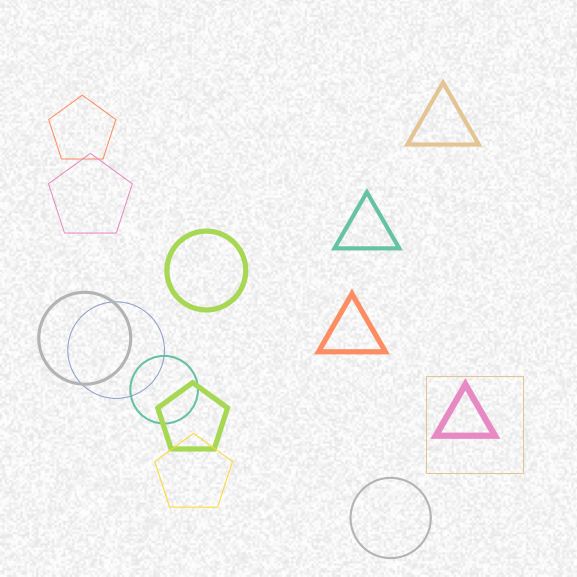[{"shape": "circle", "thickness": 1, "radius": 0.29, "center": [0.284, 0.324]}, {"shape": "triangle", "thickness": 2, "radius": 0.32, "center": [0.635, 0.601]}, {"shape": "pentagon", "thickness": 0.5, "radius": 0.31, "center": [0.142, 0.773]}, {"shape": "triangle", "thickness": 2.5, "radius": 0.33, "center": [0.609, 0.423]}, {"shape": "circle", "thickness": 0.5, "radius": 0.42, "center": [0.201, 0.393]}, {"shape": "triangle", "thickness": 3, "radius": 0.3, "center": [0.806, 0.274]}, {"shape": "pentagon", "thickness": 0.5, "radius": 0.38, "center": [0.157, 0.657]}, {"shape": "pentagon", "thickness": 2.5, "radius": 0.32, "center": [0.334, 0.273]}, {"shape": "circle", "thickness": 2.5, "radius": 0.34, "center": [0.357, 0.531]}, {"shape": "pentagon", "thickness": 0.5, "radius": 0.35, "center": [0.335, 0.178]}, {"shape": "square", "thickness": 0.5, "radius": 0.42, "center": [0.822, 0.264]}, {"shape": "triangle", "thickness": 2, "radius": 0.36, "center": [0.767, 0.785]}, {"shape": "circle", "thickness": 1, "radius": 0.35, "center": [0.676, 0.102]}, {"shape": "circle", "thickness": 1.5, "radius": 0.4, "center": [0.147, 0.413]}]